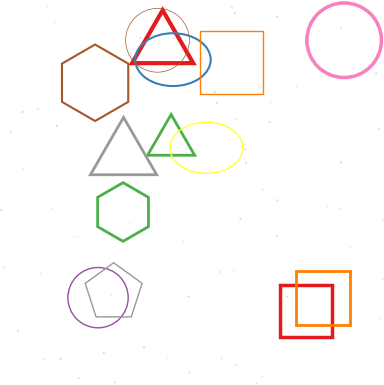[{"shape": "triangle", "thickness": 3, "radius": 0.46, "center": [0.423, 0.882]}, {"shape": "square", "thickness": 2.5, "radius": 0.34, "center": [0.794, 0.191]}, {"shape": "oval", "thickness": 1.5, "radius": 0.49, "center": [0.449, 0.845]}, {"shape": "hexagon", "thickness": 2, "radius": 0.38, "center": [0.32, 0.449]}, {"shape": "triangle", "thickness": 2, "radius": 0.35, "center": [0.444, 0.632]}, {"shape": "circle", "thickness": 1, "radius": 0.39, "center": [0.255, 0.227]}, {"shape": "square", "thickness": 1, "radius": 0.41, "center": [0.602, 0.837]}, {"shape": "square", "thickness": 2, "radius": 0.36, "center": [0.839, 0.226]}, {"shape": "oval", "thickness": 1, "radius": 0.47, "center": [0.536, 0.616]}, {"shape": "hexagon", "thickness": 1.5, "radius": 0.5, "center": [0.247, 0.785]}, {"shape": "circle", "thickness": 0.5, "radius": 0.41, "center": [0.409, 0.895]}, {"shape": "circle", "thickness": 2.5, "radius": 0.48, "center": [0.894, 0.895]}, {"shape": "triangle", "thickness": 2, "radius": 0.5, "center": [0.321, 0.596]}, {"shape": "pentagon", "thickness": 1, "radius": 0.39, "center": [0.295, 0.24]}]